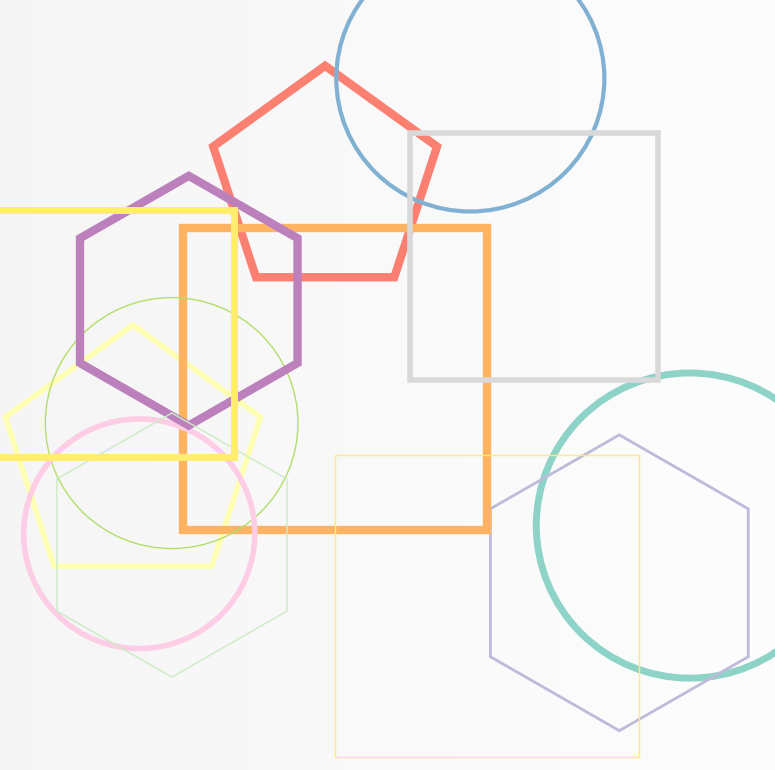[{"shape": "circle", "thickness": 2.5, "radius": 0.99, "center": [0.89, 0.317]}, {"shape": "pentagon", "thickness": 2, "radius": 0.87, "center": [0.172, 0.405]}, {"shape": "hexagon", "thickness": 1, "radius": 0.96, "center": [0.799, 0.243]}, {"shape": "pentagon", "thickness": 3, "radius": 0.76, "center": [0.42, 0.763]}, {"shape": "circle", "thickness": 1.5, "radius": 0.86, "center": [0.607, 0.898]}, {"shape": "square", "thickness": 3, "radius": 0.98, "center": [0.432, 0.508]}, {"shape": "circle", "thickness": 0.5, "radius": 0.81, "center": [0.221, 0.451]}, {"shape": "circle", "thickness": 2, "radius": 0.75, "center": [0.18, 0.307]}, {"shape": "square", "thickness": 2, "radius": 0.8, "center": [0.689, 0.667]}, {"shape": "hexagon", "thickness": 3, "radius": 0.81, "center": [0.244, 0.61]}, {"shape": "hexagon", "thickness": 0.5, "radius": 0.86, "center": [0.222, 0.292]}, {"shape": "square", "thickness": 0.5, "radius": 0.98, "center": [0.628, 0.213]}, {"shape": "square", "thickness": 2.5, "radius": 0.8, "center": [0.141, 0.567]}]